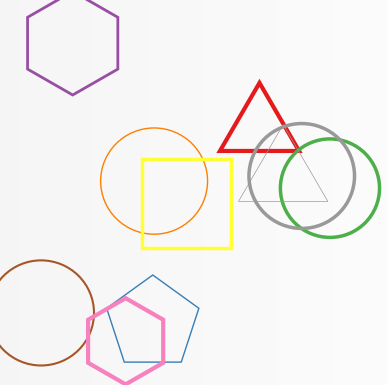[{"shape": "triangle", "thickness": 3, "radius": 0.59, "center": [0.67, 0.667]}, {"shape": "pentagon", "thickness": 1, "radius": 0.63, "center": [0.394, 0.161]}, {"shape": "circle", "thickness": 2.5, "radius": 0.64, "center": [0.851, 0.511]}, {"shape": "hexagon", "thickness": 2, "radius": 0.67, "center": [0.188, 0.888]}, {"shape": "circle", "thickness": 1, "radius": 0.69, "center": [0.398, 0.53]}, {"shape": "square", "thickness": 2.5, "radius": 0.58, "center": [0.481, 0.471]}, {"shape": "circle", "thickness": 1.5, "radius": 0.68, "center": [0.106, 0.187]}, {"shape": "hexagon", "thickness": 3, "radius": 0.56, "center": [0.324, 0.114]}, {"shape": "circle", "thickness": 2.5, "radius": 0.68, "center": [0.779, 0.543]}, {"shape": "triangle", "thickness": 0.5, "radius": 0.67, "center": [0.731, 0.543]}]